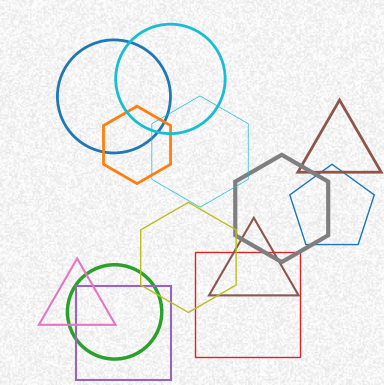[{"shape": "pentagon", "thickness": 1, "radius": 0.58, "center": [0.862, 0.458]}, {"shape": "circle", "thickness": 2, "radius": 0.73, "center": [0.296, 0.75]}, {"shape": "hexagon", "thickness": 2, "radius": 0.5, "center": [0.356, 0.624]}, {"shape": "circle", "thickness": 2.5, "radius": 0.61, "center": [0.298, 0.19]}, {"shape": "square", "thickness": 1, "radius": 0.68, "center": [0.643, 0.21]}, {"shape": "square", "thickness": 1.5, "radius": 0.61, "center": [0.321, 0.135]}, {"shape": "triangle", "thickness": 2, "radius": 0.62, "center": [0.882, 0.615]}, {"shape": "triangle", "thickness": 1.5, "radius": 0.67, "center": [0.659, 0.3]}, {"shape": "triangle", "thickness": 1.5, "radius": 0.57, "center": [0.2, 0.214]}, {"shape": "hexagon", "thickness": 3, "radius": 0.7, "center": [0.732, 0.459]}, {"shape": "hexagon", "thickness": 1, "radius": 0.72, "center": [0.489, 0.331]}, {"shape": "circle", "thickness": 2, "radius": 0.71, "center": [0.443, 0.795]}, {"shape": "hexagon", "thickness": 0.5, "radius": 0.72, "center": [0.52, 0.606]}]